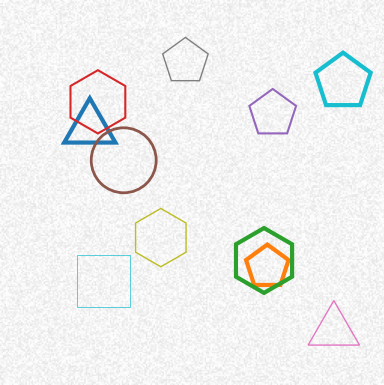[{"shape": "triangle", "thickness": 3, "radius": 0.38, "center": [0.233, 0.668]}, {"shape": "pentagon", "thickness": 3, "radius": 0.29, "center": [0.694, 0.307]}, {"shape": "hexagon", "thickness": 3, "radius": 0.42, "center": [0.686, 0.323]}, {"shape": "hexagon", "thickness": 1.5, "radius": 0.41, "center": [0.254, 0.736]}, {"shape": "pentagon", "thickness": 1.5, "radius": 0.32, "center": [0.708, 0.705]}, {"shape": "circle", "thickness": 2, "radius": 0.42, "center": [0.321, 0.584]}, {"shape": "triangle", "thickness": 1, "radius": 0.39, "center": [0.867, 0.142]}, {"shape": "pentagon", "thickness": 1, "radius": 0.31, "center": [0.482, 0.841]}, {"shape": "hexagon", "thickness": 1, "radius": 0.38, "center": [0.418, 0.383]}, {"shape": "square", "thickness": 0.5, "radius": 0.34, "center": [0.269, 0.271]}, {"shape": "pentagon", "thickness": 3, "radius": 0.38, "center": [0.891, 0.788]}]